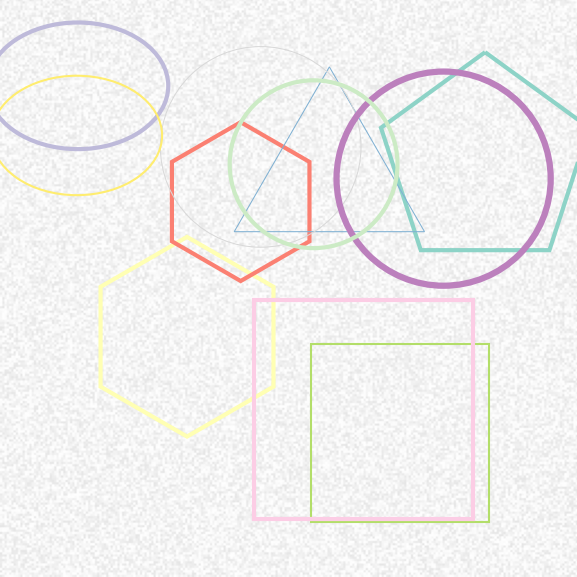[{"shape": "pentagon", "thickness": 2, "radius": 0.95, "center": [0.84, 0.719]}, {"shape": "hexagon", "thickness": 2, "radius": 0.86, "center": [0.324, 0.416]}, {"shape": "oval", "thickness": 2, "radius": 0.78, "center": [0.135, 0.851]}, {"shape": "hexagon", "thickness": 2, "radius": 0.69, "center": [0.417, 0.65]}, {"shape": "triangle", "thickness": 0.5, "radius": 0.95, "center": [0.57, 0.693]}, {"shape": "square", "thickness": 1, "radius": 0.77, "center": [0.692, 0.25]}, {"shape": "square", "thickness": 2, "radius": 0.95, "center": [0.63, 0.291]}, {"shape": "circle", "thickness": 0.5, "radius": 0.87, "center": [0.451, 0.745]}, {"shape": "circle", "thickness": 3, "radius": 0.93, "center": [0.768, 0.69]}, {"shape": "circle", "thickness": 2, "radius": 0.73, "center": [0.543, 0.715]}, {"shape": "oval", "thickness": 1, "radius": 0.74, "center": [0.133, 0.765]}]